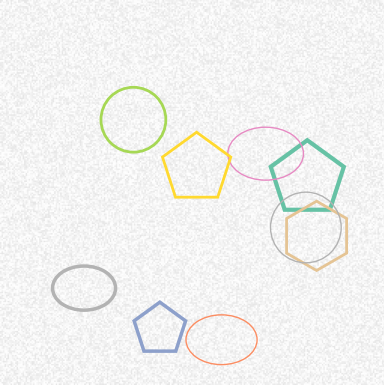[{"shape": "pentagon", "thickness": 3, "radius": 0.5, "center": [0.798, 0.536]}, {"shape": "oval", "thickness": 1, "radius": 0.46, "center": [0.575, 0.118]}, {"shape": "pentagon", "thickness": 2.5, "radius": 0.35, "center": [0.415, 0.145]}, {"shape": "oval", "thickness": 1, "radius": 0.49, "center": [0.69, 0.601]}, {"shape": "circle", "thickness": 2, "radius": 0.42, "center": [0.347, 0.689]}, {"shape": "pentagon", "thickness": 2, "radius": 0.47, "center": [0.511, 0.563]}, {"shape": "hexagon", "thickness": 2, "radius": 0.45, "center": [0.822, 0.387]}, {"shape": "oval", "thickness": 2.5, "radius": 0.41, "center": [0.218, 0.252]}, {"shape": "circle", "thickness": 1, "radius": 0.46, "center": [0.794, 0.409]}]